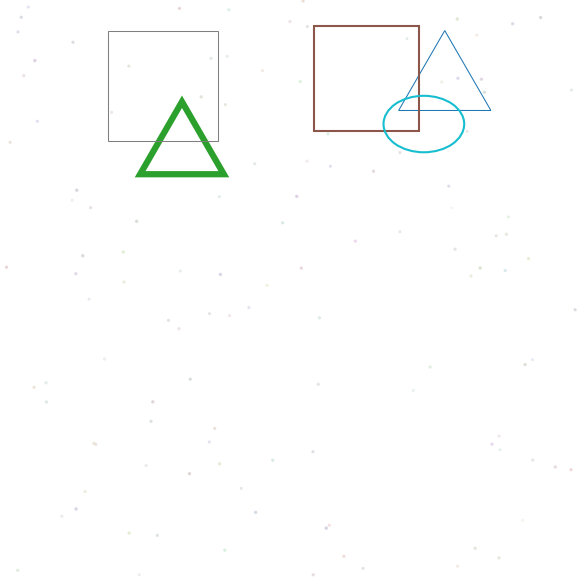[{"shape": "triangle", "thickness": 0.5, "radius": 0.46, "center": [0.77, 0.854]}, {"shape": "triangle", "thickness": 3, "radius": 0.42, "center": [0.315, 0.739]}, {"shape": "square", "thickness": 1, "radius": 0.45, "center": [0.635, 0.864]}, {"shape": "square", "thickness": 0.5, "radius": 0.47, "center": [0.282, 0.85]}, {"shape": "oval", "thickness": 1, "radius": 0.35, "center": [0.734, 0.784]}]